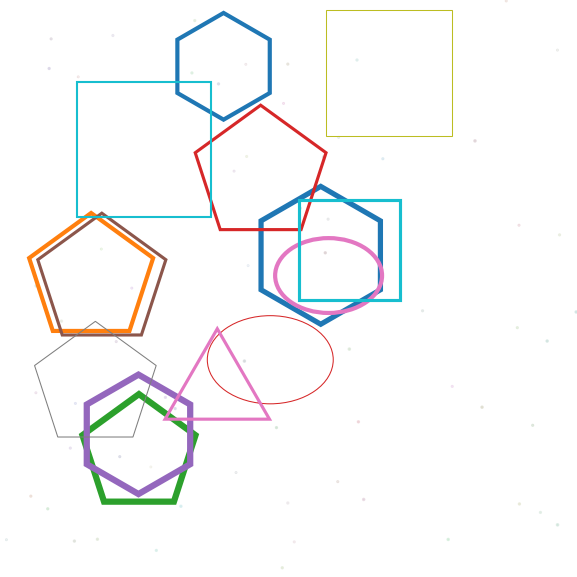[{"shape": "hexagon", "thickness": 2, "radius": 0.46, "center": [0.387, 0.884]}, {"shape": "hexagon", "thickness": 2.5, "radius": 0.6, "center": [0.555, 0.557]}, {"shape": "pentagon", "thickness": 2, "radius": 0.56, "center": [0.158, 0.517]}, {"shape": "pentagon", "thickness": 3, "radius": 0.51, "center": [0.241, 0.214]}, {"shape": "pentagon", "thickness": 1.5, "radius": 0.6, "center": [0.451, 0.698]}, {"shape": "oval", "thickness": 0.5, "radius": 0.55, "center": [0.468, 0.376]}, {"shape": "hexagon", "thickness": 3, "radius": 0.52, "center": [0.24, 0.247]}, {"shape": "pentagon", "thickness": 1.5, "radius": 0.58, "center": [0.176, 0.513]}, {"shape": "triangle", "thickness": 1.5, "radius": 0.52, "center": [0.376, 0.325]}, {"shape": "oval", "thickness": 2, "radius": 0.46, "center": [0.569, 0.522]}, {"shape": "pentagon", "thickness": 0.5, "radius": 0.55, "center": [0.165, 0.332]}, {"shape": "square", "thickness": 0.5, "radius": 0.55, "center": [0.674, 0.873]}, {"shape": "square", "thickness": 1.5, "radius": 0.43, "center": [0.605, 0.566]}, {"shape": "square", "thickness": 1, "radius": 0.58, "center": [0.25, 0.74]}]